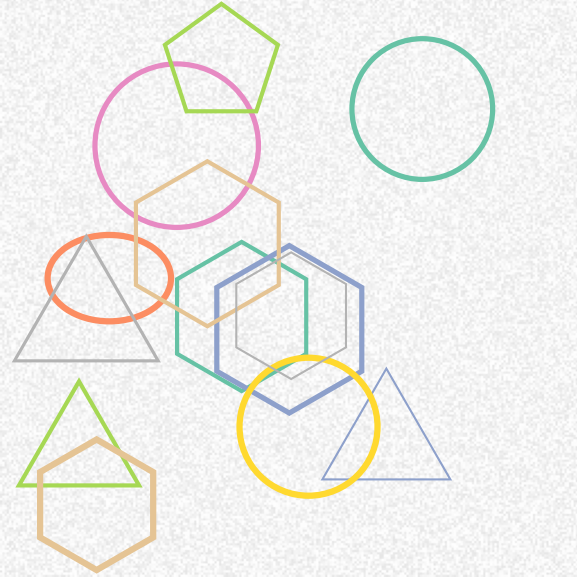[{"shape": "circle", "thickness": 2.5, "radius": 0.61, "center": [0.731, 0.81]}, {"shape": "hexagon", "thickness": 2, "radius": 0.65, "center": [0.418, 0.451]}, {"shape": "oval", "thickness": 3, "radius": 0.53, "center": [0.189, 0.517]}, {"shape": "triangle", "thickness": 1, "radius": 0.64, "center": [0.669, 0.233]}, {"shape": "hexagon", "thickness": 2.5, "radius": 0.72, "center": [0.501, 0.429]}, {"shape": "circle", "thickness": 2.5, "radius": 0.71, "center": [0.306, 0.747]}, {"shape": "triangle", "thickness": 2, "radius": 0.6, "center": [0.137, 0.219]}, {"shape": "pentagon", "thickness": 2, "radius": 0.51, "center": [0.383, 0.89]}, {"shape": "circle", "thickness": 3, "radius": 0.6, "center": [0.534, 0.26]}, {"shape": "hexagon", "thickness": 2, "radius": 0.71, "center": [0.359, 0.577]}, {"shape": "hexagon", "thickness": 3, "radius": 0.57, "center": [0.167, 0.125]}, {"shape": "hexagon", "thickness": 1, "radius": 0.55, "center": [0.504, 0.452]}, {"shape": "triangle", "thickness": 1.5, "radius": 0.72, "center": [0.149, 0.446]}]